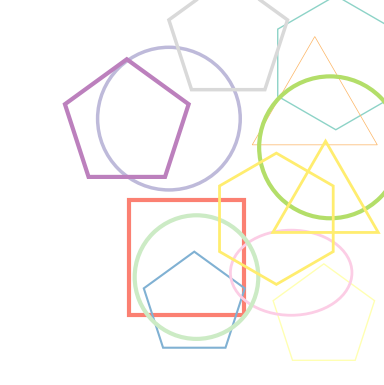[{"shape": "hexagon", "thickness": 1, "radius": 0.87, "center": [0.872, 0.837]}, {"shape": "pentagon", "thickness": 1, "radius": 0.69, "center": [0.841, 0.176]}, {"shape": "circle", "thickness": 2.5, "radius": 0.93, "center": [0.439, 0.692]}, {"shape": "square", "thickness": 3, "radius": 0.75, "center": [0.484, 0.331]}, {"shape": "pentagon", "thickness": 1.5, "radius": 0.69, "center": [0.505, 0.208]}, {"shape": "triangle", "thickness": 0.5, "radius": 0.94, "center": [0.818, 0.718]}, {"shape": "circle", "thickness": 3, "radius": 0.92, "center": [0.857, 0.617]}, {"shape": "oval", "thickness": 2, "radius": 0.79, "center": [0.756, 0.292]}, {"shape": "pentagon", "thickness": 2.5, "radius": 0.81, "center": [0.593, 0.898]}, {"shape": "pentagon", "thickness": 3, "radius": 0.84, "center": [0.329, 0.677]}, {"shape": "circle", "thickness": 3, "radius": 0.8, "center": [0.51, 0.28]}, {"shape": "triangle", "thickness": 2, "radius": 0.79, "center": [0.846, 0.475]}, {"shape": "hexagon", "thickness": 2, "radius": 0.85, "center": [0.718, 0.432]}]